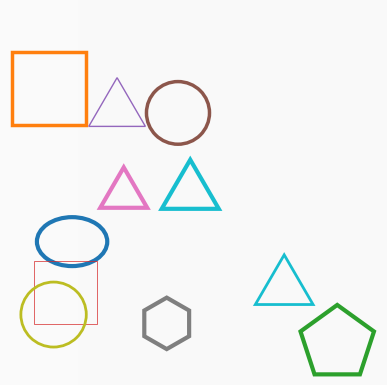[{"shape": "oval", "thickness": 3, "radius": 0.45, "center": [0.186, 0.372]}, {"shape": "square", "thickness": 2.5, "radius": 0.48, "center": [0.125, 0.77]}, {"shape": "pentagon", "thickness": 3, "radius": 0.5, "center": [0.87, 0.108]}, {"shape": "square", "thickness": 0.5, "radius": 0.41, "center": [0.17, 0.241]}, {"shape": "triangle", "thickness": 1, "radius": 0.42, "center": [0.302, 0.714]}, {"shape": "circle", "thickness": 2.5, "radius": 0.41, "center": [0.459, 0.707]}, {"shape": "triangle", "thickness": 3, "radius": 0.35, "center": [0.319, 0.495]}, {"shape": "hexagon", "thickness": 3, "radius": 0.33, "center": [0.43, 0.16]}, {"shape": "circle", "thickness": 2, "radius": 0.42, "center": [0.138, 0.183]}, {"shape": "triangle", "thickness": 3, "radius": 0.42, "center": [0.491, 0.5]}, {"shape": "triangle", "thickness": 2, "radius": 0.43, "center": [0.733, 0.252]}]